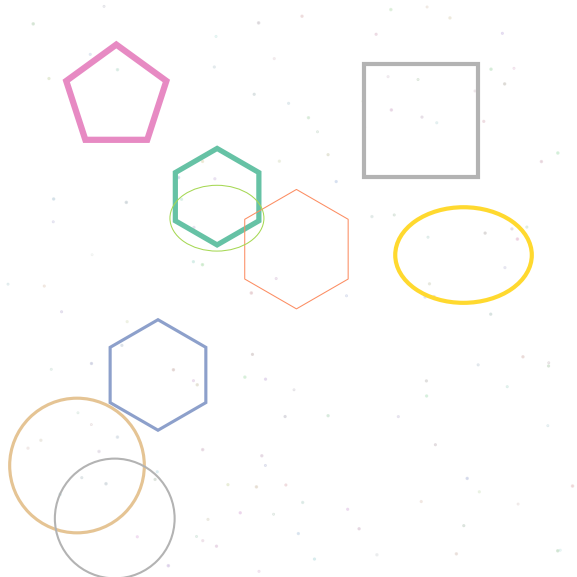[{"shape": "hexagon", "thickness": 2.5, "radius": 0.42, "center": [0.376, 0.659]}, {"shape": "hexagon", "thickness": 0.5, "radius": 0.52, "center": [0.513, 0.568]}, {"shape": "hexagon", "thickness": 1.5, "radius": 0.48, "center": [0.274, 0.35]}, {"shape": "pentagon", "thickness": 3, "radius": 0.46, "center": [0.201, 0.831]}, {"shape": "oval", "thickness": 0.5, "radius": 0.41, "center": [0.376, 0.621]}, {"shape": "oval", "thickness": 2, "radius": 0.59, "center": [0.803, 0.558]}, {"shape": "circle", "thickness": 1.5, "radius": 0.58, "center": [0.133, 0.193]}, {"shape": "square", "thickness": 2, "radius": 0.49, "center": [0.729, 0.79]}, {"shape": "circle", "thickness": 1, "radius": 0.52, "center": [0.199, 0.101]}]